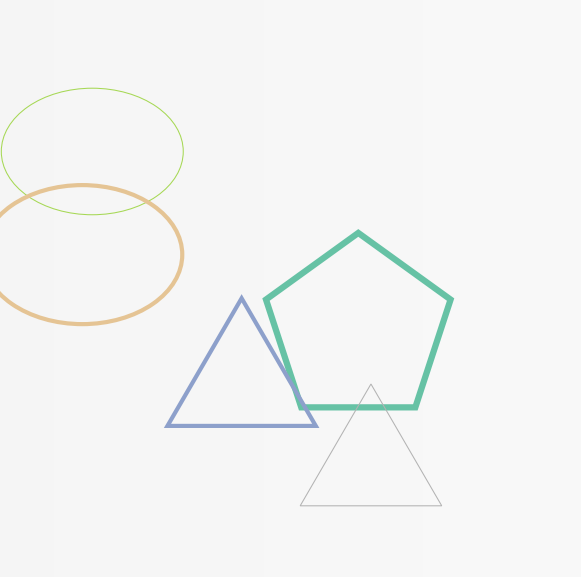[{"shape": "pentagon", "thickness": 3, "radius": 0.83, "center": [0.616, 0.429]}, {"shape": "triangle", "thickness": 2, "radius": 0.74, "center": [0.416, 0.335]}, {"shape": "oval", "thickness": 0.5, "radius": 0.78, "center": [0.159, 0.737]}, {"shape": "oval", "thickness": 2, "radius": 0.86, "center": [0.142, 0.558]}, {"shape": "triangle", "thickness": 0.5, "radius": 0.7, "center": [0.638, 0.194]}]